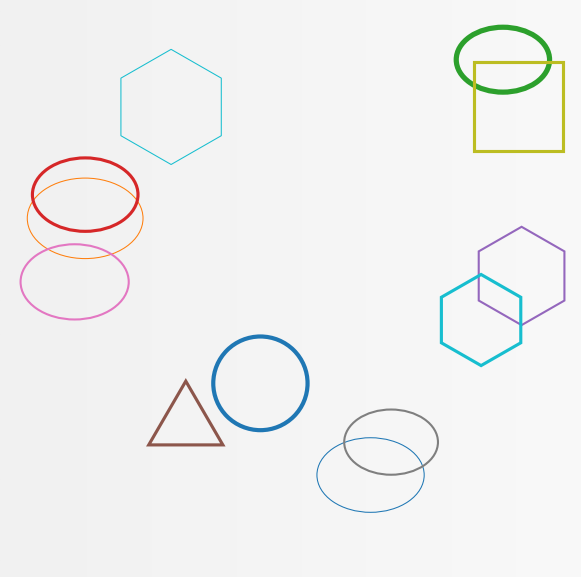[{"shape": "circle", "thickness": 2, "radius": 0.41, "center": [0.448, 0.335]}, {"shape": "oval", "thickness": 0.5, "radius": 0.46, "center": [0.638, 0.177]}, {"shape": "oval", "thickness": 0.5, "radius": 0.5, "center": [0.146, 0.621]}, {"shape": "oval", "thickness": 2.5, "radius": 0.4, "center": [0.865, 0.896]}, {"shape": "oval", "thickness": 1.5, "radius": 0.45, "center": [0.147, 0.662]}, {"shape": "hexagon", "thickness": 1, "radius": 0.43, "center": [0.897, 0.521]}, {"shape": "triangle", "thickness": 1.5, "radius": 0.37, "center": [0.32, 0.266]}, {"shape": "oval", "thickness": 1, "radius": 0.47, "center": [0.128, 0.511]}, {"shape": "oval", "thickness": 1, "radius": 0.4, "center": [0.673, 0.234]}, {"shape": "square", "thickness": 1.5, "radius": 0.39, "center": [0.892, 0.815]}, {"shape": "hexagon", "thickness": 1.5, "radius": 0.39, "center": [0.828, 0.445]}, {"shape": "hexagon", "thickness": 0.5, "radius": 0.5, "center": [0.294, 0.814]}]